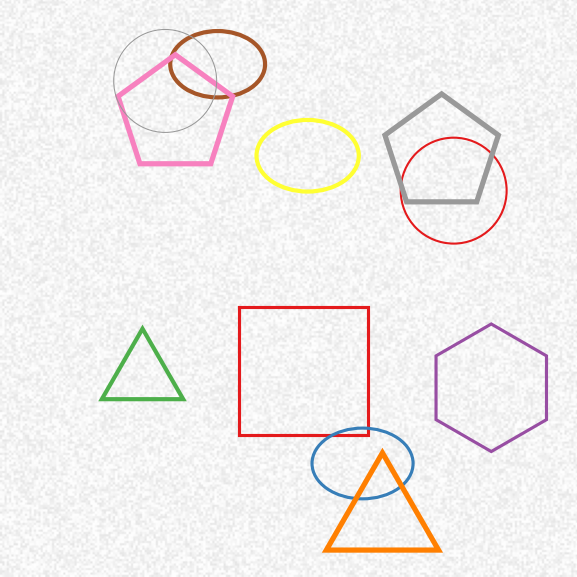[{"shape": "circle", "thickness": 1, "radius": 0.46, "center": [0.786, 0.669]}, {"shape": "square", "thickness": 1.5, "radius": 0.56, "center": [0.525, 0.357]}, {"shape": "oval", "thickness": 1.5, "radius": 0.44, "center": [0.628, 0.197]}, {"shape": "triangle", "thickness": 2, "radius": 0.41, "center": [0.247, 0.349]}, {"shape": "hexagon", "thickness": 1.5, "radius": 0.55, "center": [0.851, 0.328]}, {"shape": "triangle", "thickness": 2.5, "radius": 0.56, "center": [0.662, 0.103]}, {"shape": "oval", "thickness": 2, "radius": 0.44, "center": [0.533, 0.729]}, {"shape": "oval", "thickness": 2, "radius": 0.41, "center": [0.377, 0.888]}, {"shape": "pentagon", "thickness": 2.5, "radius": 0.52, "center": [0.304, 0.8]}, {"shape": "pentagon", "thickness": 2.5, "radius": 0.52, "center": [0.765, 0.733]}, {"shape": "circle", "thickness": 0.5, "radius": 0.45, "center": [0.286, 0.859]}]